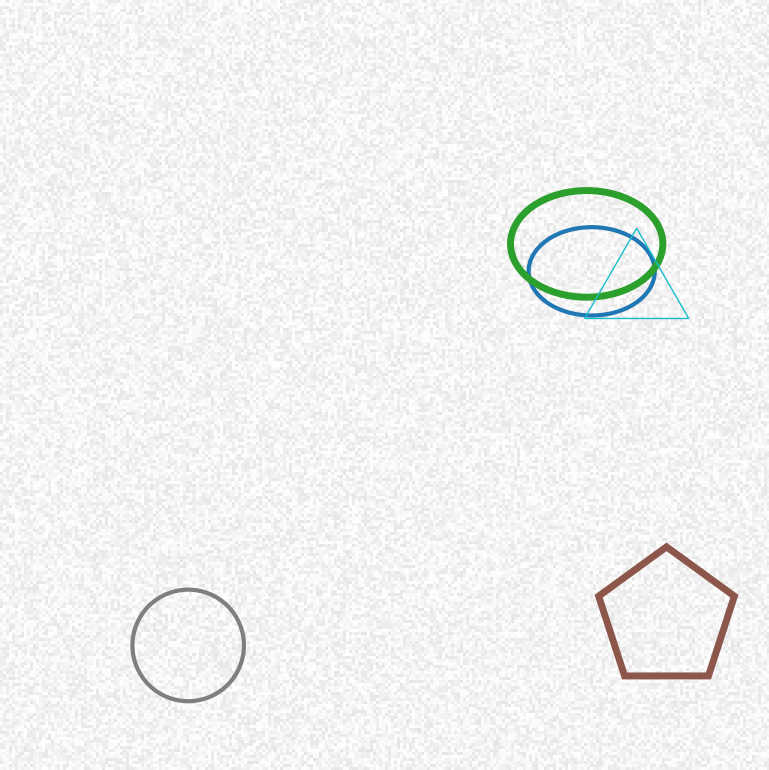[{"shape": "oval", "thickness": 1.5, "radius": 0.41, "center": [0.768, 0.648]}, {"shape": "oval", "thickness": 2.5, "radius": 0.49, "center": [0.762, 0.683]}, {"shape": "pentagon", "thickness": 2.5, "radius": 0.46, "center": [0.866, 0.197]}, {"shape": "circle", "thickness": 1.5, "radius": 0.36, "center": [0.244, 0.162]}, {"shape": "triangle", "thickness": 0.5, "radius": 0.39, "center": [0.827, 0.625]}]